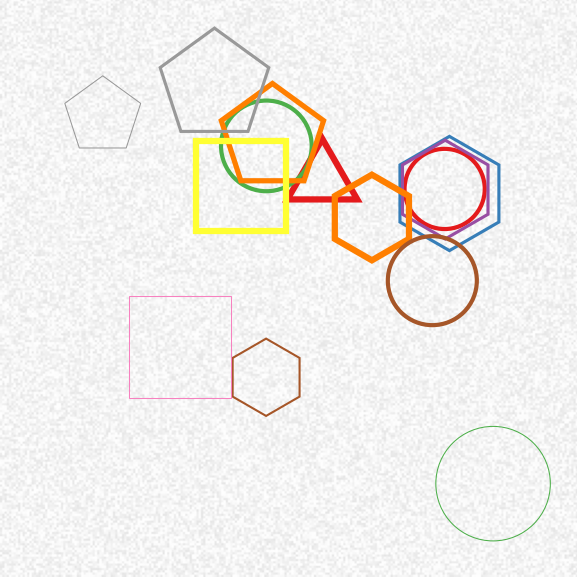[{"shape": "circle", "thickness": 2, "radius": 0.35, "center": [0.77, 0.672]}, {"shape": "triangle", "thickness": 3, "radius": 0.35, "center": [0.558, 0.689]}, {"shape": "hexagon", "thickness": 1.5, "radius": 0.49, "center": [0.778, 0.664]}, {"shape": "circle", "thickness": 2, "radius": 0.39, "center": [0.461, 0.747]}, {"shape": "circle", "thickness": 0.5, "radius": 0.5, "center": [0.854, 0.162]}, {"shape": "hexagon", "thickness": 1.5, "radius": 0.43, "center": [0.771, 0.671]}, {"shape": "hexagon", "thickness": 3, "radius": 0.37, "center": [0.644, 0.623]}, {"shape": "pentagon", "thickness": 2.5, "radius": 0.47, "center": [0.472, 0.761]}, {"shape": "square", "thickness": 3, "radius": 0.39, "center": [0.417, 0.677]}, {"shape": "circle", "thickness": 2, "radius": 0.39, "center": [0.749, 0.513]}, {"shape": "hexagon", "thickness": 1, "radius": 0.33, "center": [0.461, 0.346]}, {"shape": "square", "thickness": 0.5, "radius": 0.44, "center": [0.312, 0.398]}, {"shape": "pentagon", "thickness": 0.5, "radius": 0.35, "center": [0.178, 0.799]}, {"shape": "pentagon", "thickness": 1.5, "radius": 0.49, "center": [0.371, 0.852]}]